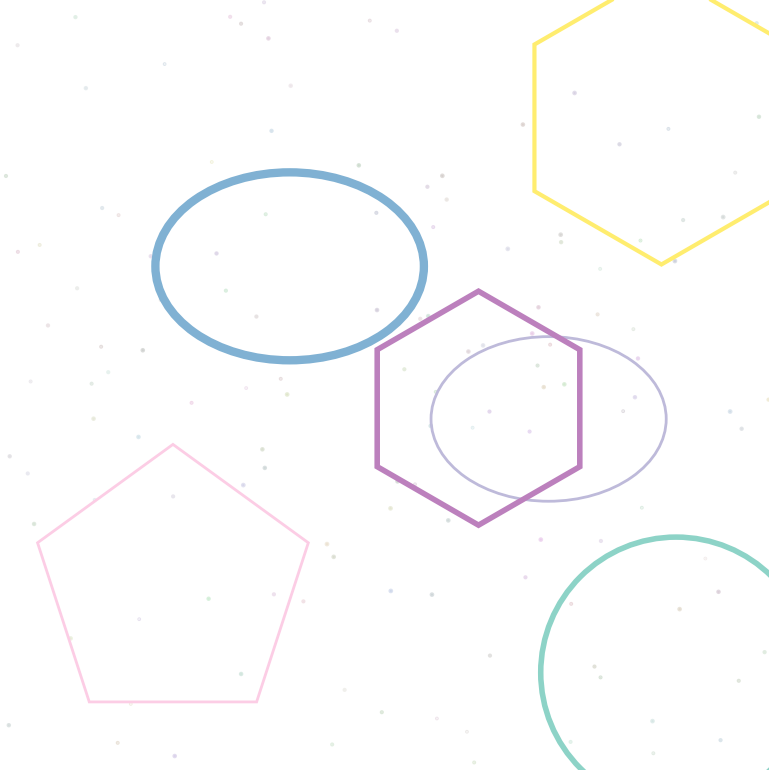[{"shape": "circle", "thickness": 2, "radius": 0.88, "center": [0.878, 0.127]}, {"shape": "oval", "thickness": 1, "radius": 0.76, "center": [0.713, 0.456]}, {"shape": "oval", "thickness": 3, "radius": 0.87, "center": [0.376, 0.654]}, {"shape": "pentagon", "thickness": 1, "radius": 0.92, "center": [0.225, 0.238]}, {"shape": "hexagon", "thickness": 2, "radius": 0.76, "center": [0.621, 0.47]}, {"shape": "hexagon", "thickness": 1.5, "radius": 0.95, "center": [0.859, 0.847]}]